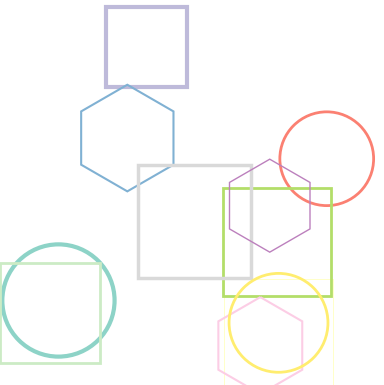[{"shape": "circle", "thickness": 3, "radius": 0.73, "center": [0.152, 0.22]}, {"shape": "square", "thickness": 0.5, "radius": 0.71, "center": [0.724, 0.132]}, {"shape": "square", "thickness": 3, "radius": 0.52, "center": [0.381, 0.878]}, {"shape": "circle", "thickness": 2, "radius": 0.61, "center": [0.849, 0.588]}, {"shape": "hexagon", "thickness": 1.5, "radius": 0.69, "center": [0.331, 0.641]}, {"shape": "square", "thickness": 2, "radius": 0.7, "center": [0.72, 0.372]}, {"shape": "hexagon", "thickness": 1.5, "radius": 0.63, "center": [0.676, 0.102]}, {"shape": "square", "thickness": 2.5, "radius": 0.73, "center": [0.505, 0.425]}, {"shape": "hexagon", "thickness": 1, "radius": 0.6, "center": [0.701, 0.466]}, {"shape": "square", "thickness": 2, "radius": 0.65, "center": [0.13, 0.187]}, {"shape": "circle", "thickness": 2, "radius": 0.64, "center": [0.723, 0.161]}]